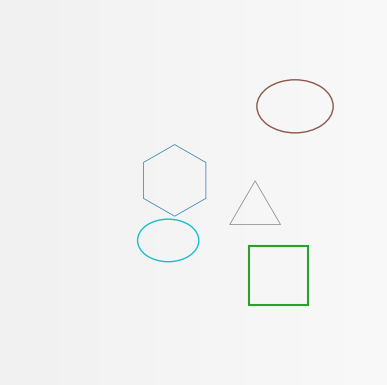[{"shape": "hexagon", "thickness": 0.5, "radius": 0.47, "center": [0.451, 0.531]}, {"shape": "square", "thickness": 1.5, "radius": 0.38, "center": [0.719, 0.285]}, {"shape": "oval", "thickness": 1, "radius": 0.49, "center": [0.761, 0.724]}, {"shape": "triangle", "thickness": 0.5, "radius": 0.38, "center": [0.658, 0.455]}, {"shape": "oval", "thickness": 1, "radius": 0.4, "center": [0.434, 0.375]}]